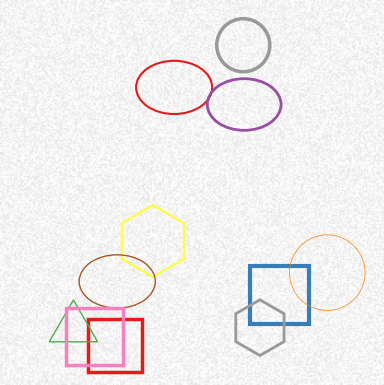[{"shape": "square", "thickness": 2.5, "radius": 0.35, "center": [0.3, 0.103]}, {"shape": "oval", "thickness": 1.5, "radius": 0.49, "center": [0.452, 0.773]}, {"shape": "square", "thickness": 3, "radius": 0.38, "center": [0.726, 0.235]}, {"shape": "triangle", "thickness": 1, "radius": 0.36, "center": [0.191, 0.148]}, {"shape": "oval", "thickness": 2, "radius": 0.48, "center": [0.634, 0.729]}, {"shape": "circle", "thickness": 0.5, "radius": 0.49, "center": [0.85, 0.292]}, {"shape": "hexagon", "thickness": 1.5, "radius": 0.47, "center": [0.397, 0.374]}, {"shape": "oval", "thickness": 1, "radius": 0.49, "center": [0.305, 0.269]}, {"shape": "square", "thickness": 2.5, "radius": 0.37, "center": [0.245, 0.126]}, {"shape": "hexagon", "thickness": 2, "radius": 0.36, "center": [0.675, 0.149]}, {"shape": "circle", "thickness": 2.5, "radius": 0.34, "center": [0.632, 0.883]}]